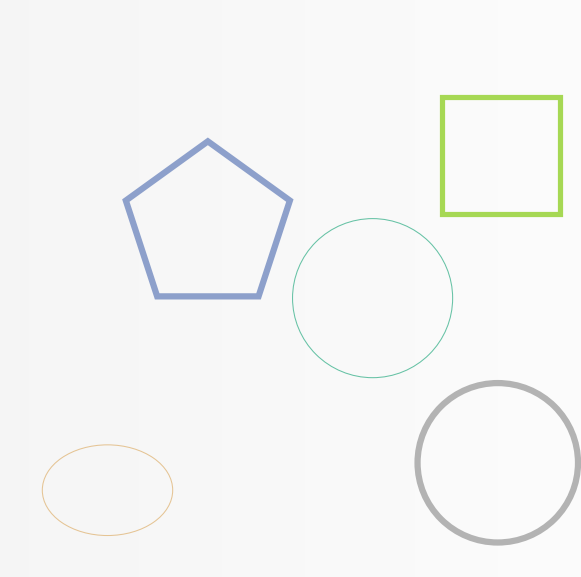[{"shape": "circle", "thickness": 0.5, "radius": 0.69, "center": [0.641, 0.483]}, {"shape": "pentagon", "thickness": 3, "radius": 0.74, "center": [0.358, 0.606]}, {"shape": "square", "thickness": 2.5, "radius": 0.51, "center": [0.862, 0.729]}, {"shape": "oval", "thickness": 0.5, "radius": 0.56, "center": [0.185, 0.15]}, {"shape": "circle", "thickness": 3, "radius": 0.69, "center": [0.856, 0.198]}]